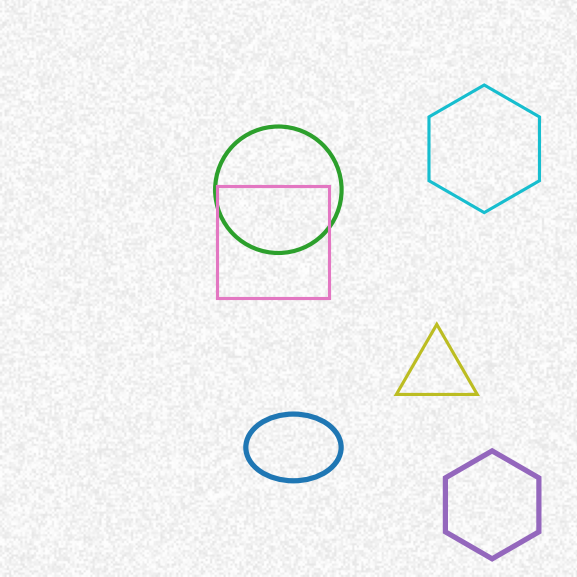[{"shape": "oval", "thickness": 2.5, "radius": 0.41, "center": [0.508, 0.224]}, {"shape": "circle", "thickness": 2, "radius": 0.55, "center": [0.482, 0.671]}, {"shape": "hexagon", "thickness": 2.5, "radius": 0.47, "center": [0.852, 0.125]}, {"shape": "square", "thickness": 1.5, "radius": 0.49, "center": [0.473, 0.58]}, {"shape": "triangle", "thickness": 1.5, "radius": 0.4, "center": [0.756, 0.357]}, {"shape": "hexagon", "thickness": 1.5, "radius": 0.55, "center": [0.838, 0.741]}]